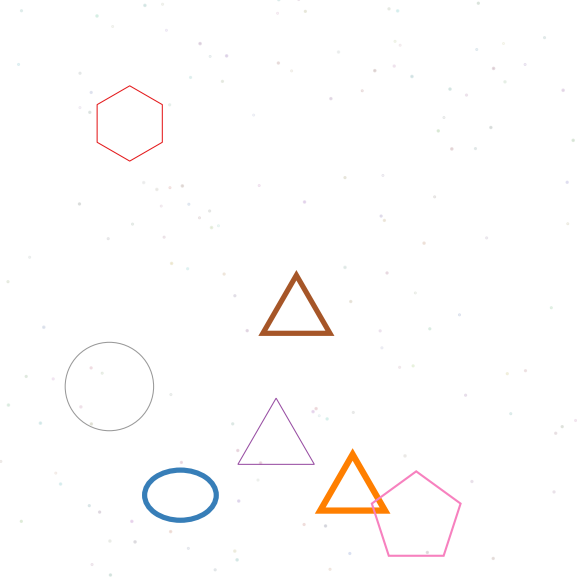[{"shape": "hexagon", "thickness": 0.5, "radius": 0.33, "center": [0.225, 0.785]}, {"shape": "oval", "thickness": 2.5, "radius": 0.31, "center": [0.312, 0.142]}, {"shape": "triangle", "thickness": 0.5, "radius": 0.38, "center": [0.478, 0.233]}, {"shape": "triangle", "thickness": 3, "radius": 0.32, "center": [0.611, 0.147]}, {"shape": "triangle", "thickness": 2.5, "radius": 0.34, "center": [0.513, 0.456]}, {"shape": "pentagon", "thickness": 1, "radius": 0.4, "center": [0.721, 0.102]}, {"shape": "circle", "thickness": 0.5, "radius": 0.38, "center": [0.189, 0.33]}]